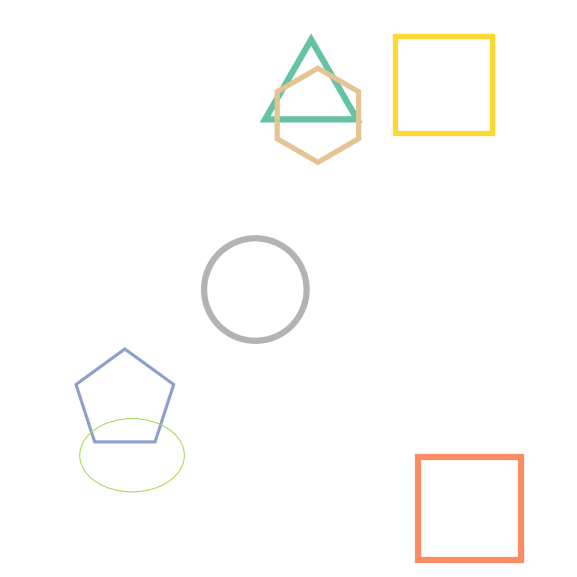[{"shape": "triangle", "thickness": 3, "radius": 0.46, "center": [0.539, 0.838]}, {"shape": "square", "thickness": 3, "radius": 0.45, "center": [0.813, 0.118]}, {"shape": "pentagon", "thickness": 1.5, "radius": 0.44, "center": [0.216, 0.306]}, {"shape": "oval", "thickness": 0.5, "radius": 0.45, "center": [0.229, 0.211]}, {"shape": "square", "thickness": 2.5, "radius": 0.42, "center": [0.767, 0.852]}, {"shape": "hexagon", "thickness": 2.5, "radius": 0.41, "center": [0.55, 0.8]}, {"shape": "circle", "thickness": 3, "radius": 0.44, "center": [0.442, 0.498]}]